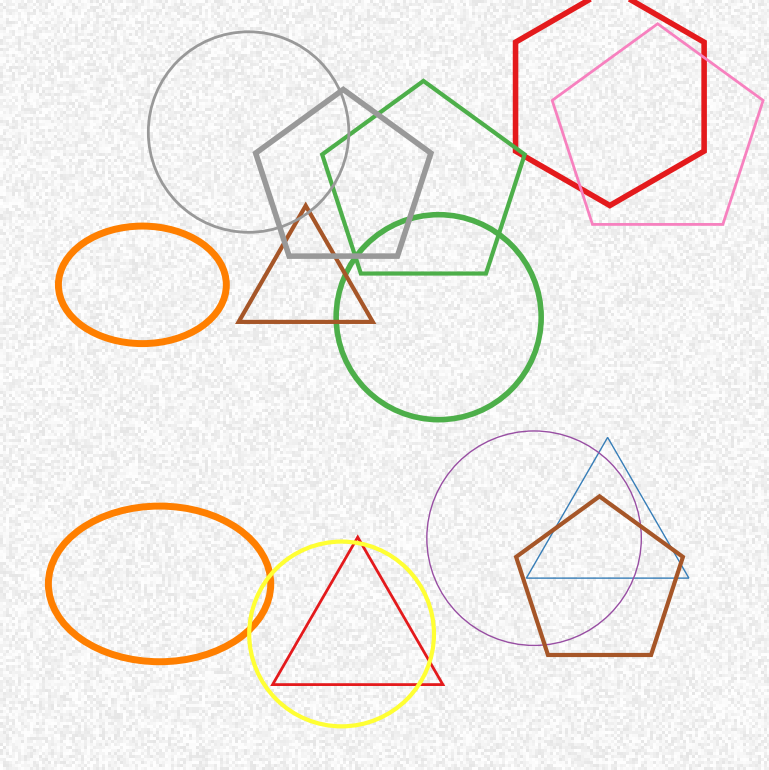[{"shape": "hexagon", "thickness": 2, "radius": 0.71, "center": [0.792, 0.874]}, {"shape": "triangle", "thickness": 1, "radius": 0.64, "center": [0.465, 0.175]}, {"shape": "triangle", "thickness": 0.5, "radius": 0.61, "center": [0.789, 0.31]}, {"shape": "circle", "thickness": 2, "radius": 0.67, "center": [0.57, 0.588]}, {"shape": "pentagon", "thickness": 1.5, "radius": 0.69, "center": [0.55, 0.757]}, {"shape": "circle", "thickness": 0.5, "radius": 0.7, "center": [0.694, 0.301]}, {"shape": "oval", "thickness": 2.5, "radius": 0.72, "center": [0.207, 0.242]}, {"shape": "oval", "thickness": 2.5, "radius": 0.55, "center": [0.185, 0.63]}, {"shape": "circle", "thickness": 1.5, "radius": 0.6, "center": [0.444, 0.177]}, {"shape": "triangle", "thickness": 1.5, "radius": 0.5, "center": [0.397, 0.632]}, {"shape": "pentagon", "thickness": 1.5, "radius": 0.57, "center": [0.779, 0.242]}, {"shape": "pentagon", "thickness": 1, "radius": 0.72, "center": [0.854, 0.825]}, {"shape": "pentagon", "thickness": 2, "radius": 0.6, "center": [0.446, 0.764]}, {"shape": "circle", "thickness": 1, "radius": 0.65, "center": [0.323, 0.829]}]